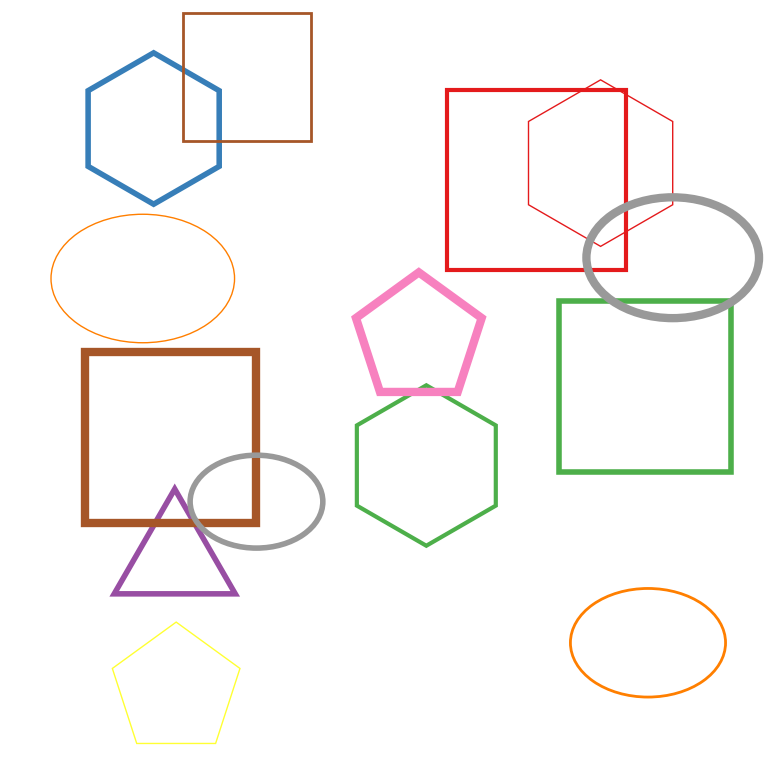[{"shape": "square", "thickness": 1.5, "radius": 0.58, "center": [0.697, 0.766]}, {"shape": "hexagon", "thickness": 0.5, "radius": 0.54, "center": [0.78, 0.788]}, {"shape": "hexagon", "thickness": 2, "radius": 0.49, "center": [0.2, 0.833]}, {"shape": "hexagon", "thickness": 1.5, "radius": 0.52, "center": [0.554, 0.395]}, {"shape": "square", "thickness": 2, "radius": 0.56, "center": [0.837, 0.498]}, {"shape": "triangle", "thickness": 2, "radius": 0.45, "center": [0.227, 0.274]}, {"shape": "oval", "thickness": 1, "radius": 0.5, "center": [0.842, 0.165]}, {"shape": "oval", "thickness": 0.5, "radius": 0.6, "center": [0.185, 0.638]}, {"shape": "pentagon", "thickness": 0.5, "radius": 0.44, "center": [0.229, 0.105]}, {"shape": "square", "thickness": 3, "radius": 0.55, "center": [0.222, 0.431]}, {"shape": "square", "thickness": 1, "radius": 0.42, "center": [0.321, 0.9]}, {"shape": "pentagon", "thickness": 3, "radius": 0.43, "center": [0.544, 0.56]}, {"shape": "oval", "thickness": 2, "radius": 0.43, "center": [0.333, 0.349]}, {"shape": "oval", "thickness": 3, "radius": 0.56, "center": [0.874, 0.665]}]